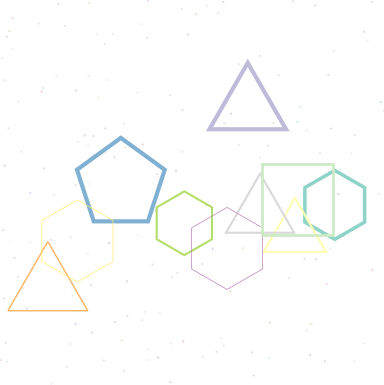[{"shape": "hexagon", "thickness": 2.5, "radius": 0.45, "center": [0.869, 0.468]}, {"shape": "triangle", "thickness": 1.5, "radius": 0.47, "center": [0.766, 0.393]}, {"shape": "triangle", "thickness": 3, "radius": 0.57, "center": [0.644, 0.722]}, {"shape": "pentagon", "thickness": 3, "radius": 0.6, "center": [0.314, 0.522]}, {"shape": "triangle", "thickness": 1, "radius": 0.6, "center": [0.124, 0.253]}, {"shape": "hexagon", "thickness": 1.5, "radius": 0.41, "center": [0.479, 0.42]}, {"shape": "triangle", "thickness": 1.5, "radius": 0.51, "center": [0.675, 0.447]}, {"shape": "hexagon", "thickness": 0.5, "radius": 0.53, "center": [0.59, 0.355]}, {"shape": "square", "thickness": 2, "radius": 0.46, "center": [0.772, 0.481]}, {"shape": "hexagon", "thickness": 0.5, "radius": 0.53, "center": [0.201, 0.374]}]